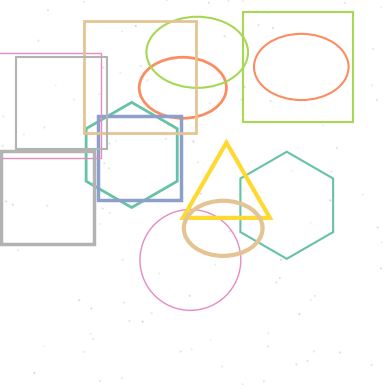[{"shape": "hexagon", "thickness": 2, "radius": 0.68, "center": [0.342, 0.598]}, {"shape": "hexagon", "thickness": 1.5, "radius": 0.7, "center": [0.745, 0.467]}, {"shape": "oval", "thickness": 1.5, "radius": 0.61, "center": [0.783, 0.826]}, {"shape": "oval", "thickness": 2, "radius": 0.57, "center": [0.475, 0.772]}, {"shape": "square", "thickness": 2.5, "radius": 0.54, "center": [0.362, 0.59]}, {"shape": "square", "thickness": 1, "radius": 0.68, "center": [0.126, 0.727]}, {"shape": "circle", "thickness": 1, "radius": 0.65, "center": [0.494, 0.325]}, {"shape": "oval", "thickness": 1.5, "radius": 0.66, "center": [0.512, 0.864]}, {"shape": "square", "thickness": 1.5, "radius": 0.71, "center": [0.774, 0.827]}, {"shape": "triangle", "thickness": 3, "radius": 0.65, "center": [0.588, 0.499]}, {"shape": "oval", "thickness": 3, "radius": 0.51, "center": [0.58, 0.407]}, {"shape": "square", "thickness": 2, "radius": 0.73, "center": [0.364, 0.8]}, {"shape": "square", "thickness": 2.5, "radius": 0.6, "center": [0.123, 0.488]}, {"shape": "square", "thickness": 1.5, "radius": 0.6, "center": [0.16, 0.733]}]